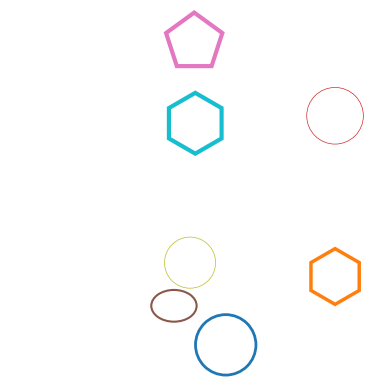[{"shape": "circle", "thickness": 2, "radius": 0.39, "center": [0.586, 0.104]}, {"shape": "hexagon", "thickness": 2.5, "radius": 0.36, "center": [0.87, 0.282]}, {"shape": "circle", "thickness": 0.5, "radius": 0.37, "center": [0.87, 0.699]}, {"shape": "oval", "thickness": 1.5, "radius": 0.29, "center": [0.452, 0.206]}, {"shape": "pentagon", "thickness": 3, "radius": 0.38, "center": [0.504, 0.89]}, {"shape": "circle", "thickness": 0.5, "radius": 0.33, "center": [0.494, 0.318]}, {"shape": "hexagon", "thickness": 3, "radius": 0.39, "center": [0.507, 0.68]}]